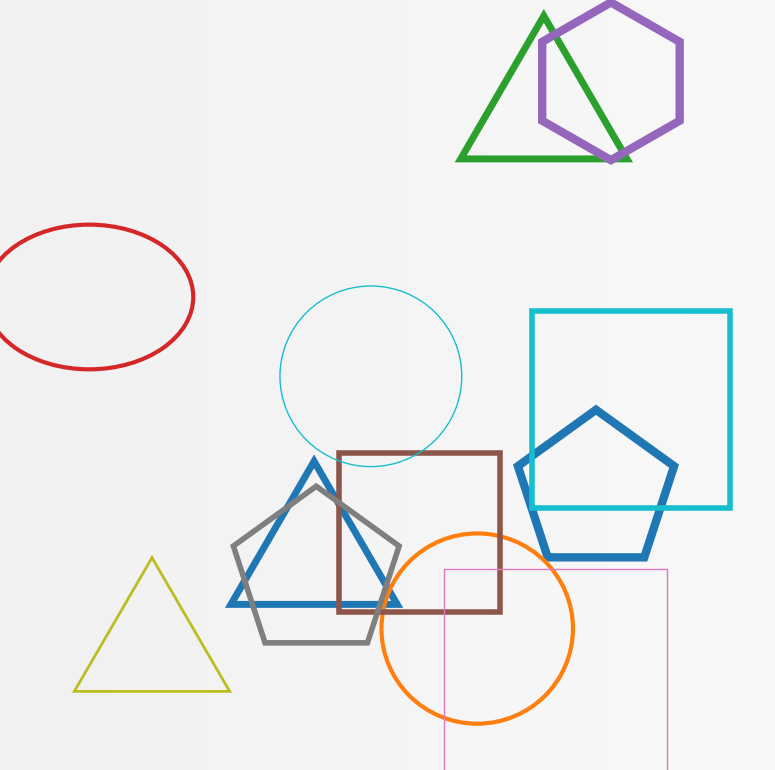[{"shape": "pentagon", "thickness": 3, "radius": 0.53, "center": [0.769, 0.362]}, {"shape": "triangle", "thickness": 2.5, "radius": 0.62, "center": [0.405, 0.277]}, {"shape": "circle", "thickness": 1.5, "radius": 0.62, "center": [0.616, 0.184]}, {"shape": "triangle", "thickness": 2.5, "radius": 0.62, "center": [0.702, 0.856]}, {"shape": "oval", "thickness": 1.5, "radius": 0.67, "center": [0.115, 0.614]}, {"shape": "hexagon", "thickness": 3, "radius": 0.51, "center": [0.788, 0.894]}, {"shape": "square", "thickness": 2, "radius": 0.52, "center": [0.541, 0.309]}, {"shape": "square", "thickness": 0.5, "radius": 0.72, "center": [0.717, 0.117]}, {"shape": "pentagon", "thickness": 2, "radius": 0.56, "center": [0.408, 0.256]}, {"shape": "triangle", "thickness": 1, "radius": 0.58, "center": [0.196, 0.16]}, {"shape": "circle", "thickness": 0.5, "radius": 0.59, "center": [0.479, 0.511]}, {"shape": "square", "thickness": 2, "radius": 0.64, "center": [0.814, 0.468]}]